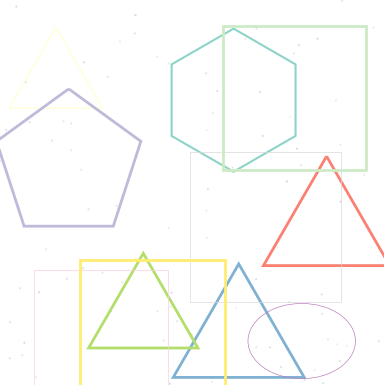[{"shape": "hexagon", "thickness": 1.5, "radius": 0.93, "center": [0.607, 0.74]}, {"shape": "triangle", "thickness": 0.5, "radius": 0.7, "center": [0.145, 0.789]}, {"shape": "pentagon", "thickness": 2, "radius": 0.99, "center": [0.178, 0.572]}, {"shape": "triangle", "thickness": 2, "radius": 0.95, "center": [0.848, 0.405]}, {"shape": "triangle", "thickness": 2, "radius": 0.98, "center": [0.62, 0.118]}, {"shape": "triangle", "thickness": 2, "radius": 0.82, "center": [0.372, 0.178]}, {"shape": "square", "thickness": 0.5, "radius": 0.87, "center": [0.263, 0.126]}, {"shape": "square", "thickness": 0.5, "radius": 0.98, "center": [0.69, 0.41]}, {"shape": "oval", "thickness": 0.5, "radius": 0.7, "center": [0.784, 0.114]}, {"shape": "square", "thickness": 2, "radius": 0.93, "center": [0.765, 0.745]}, {"shape": "square", "thickness": 2, "radius": 0.94, "center": [0.395, 0.136]}]